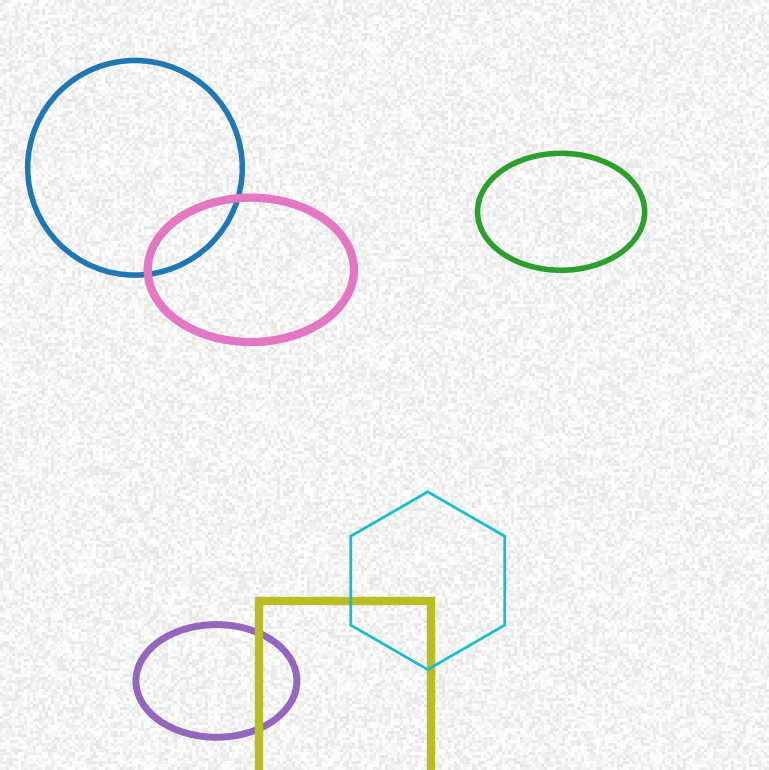[{"shape": "circle", "thickness": 2, "radius": 0.7, "center": [0.175, 0.782]}, {"shape": "oval", "thickness": 2, "radius": 0.54, "center": [0.729, 0.725]}, {"shape": "oval", "thickness": 2.5, "radius": 0.52, "center": [0.281, 0.116]}, {"shape": "oval", "thickness": 3, "radius": 0.67, "center": [0.326, 0.65]}, {"shape": "square", "thickness": 3, "radius": 0.56, "center": [0.448, 0.108]}, {"shape": "hexagon", "thickness": 1, "radius": 0.58, "center": [0.556, 0.246]}]